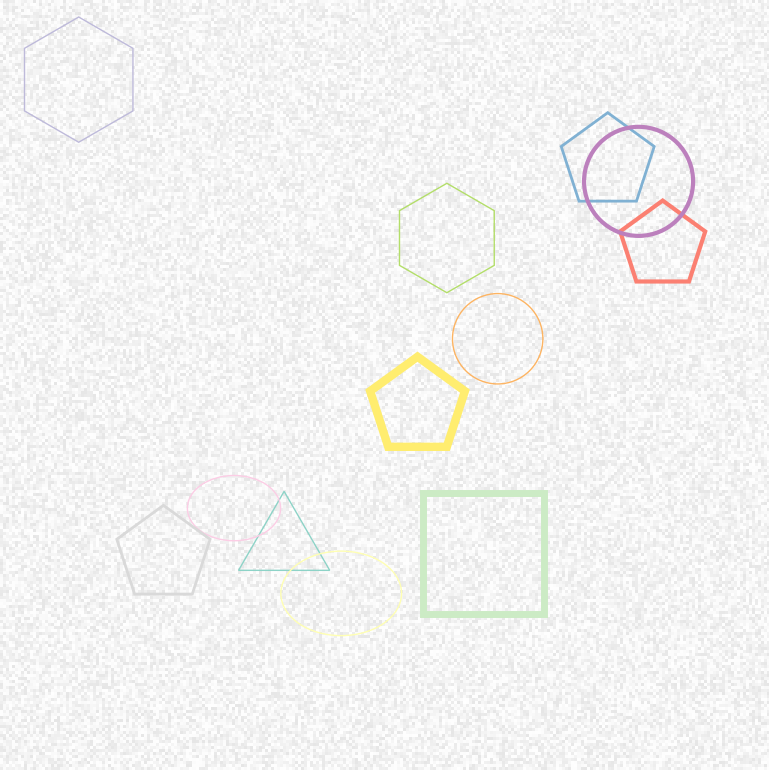[{"shape": "triangle", "thickness": 0.5, "radius": 0.34, "center": [0.369, 0.293]}, {"shape": "oval", "thickness": 0.5, "radius": 0.39, "center": [0.443, 0.229]}, {"shape": "hexagon", "thickness": 0.5, "radius": 0.41, "center": [0.102, 0.897]}, {"shape": "pentagon", "thickness": 1.5, "radius": 0.29, "center": [0.861, 0.681]}, {"shape": "pentagon", "thickness": 1, "radius": 0.32, "center": [0.789, 0.79]}, {"shape": "circle", "thickness": 0.5, "radius": 0.29, "center": [0.646, 0.56]}, {"shape": "hexagon", "thickness": 0.5, "radius": 0.36, "center": [0.58, 0.691]}, {"shape": "oval", "thickness": 0.5, "radius": 0.3, "center": [0.304, 0.34]}, {"shape": "pentagon", "thickness": 1, "radius": 0.32, "center": [0.212, 0.28]}, {"shape": "circle", "thickness": 1.5, "radius": 0.35, "center": [0.829, 0.764]}, {"shape": "square", "thickness": 2.5, "radius": 0.39, "center": [0.628, 0.282]}, {"shape": "pentagon", "thickness": 3, "radius": 0.32, "center": [0.542, 0.472]}]